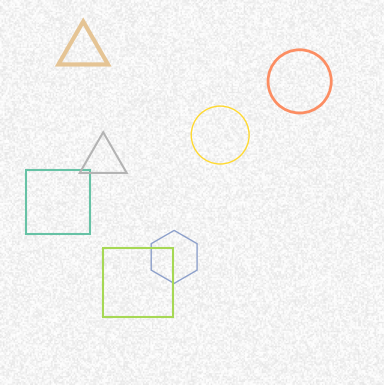[{"shape": "square", "thickness": 1.5, "radius": 0.41, "center": [0.15, 0.476]}, {"shape": "circle", "thickness": 2, "radius": 0.41, "center": [0.778, 0.789]}, {"shape": "hexagon", "thickness": 1, "radius": 0.34, "center": [0.452, 0.333]}, {"shape": "square", "thickness": 1.5, "radius": 0.45, "center": [0.359, 0.266]}, {"shape": "circle", "thickness": 1, "radius": 0.38, "center": [0.572, 0.649]}, {"shape": "triangle", "thickness": 3, "radius": 0.37, "center": [0.216, 0.87]}, {"shape": "triangle", "thickness": 1.5, "radius": 0.35, "center": [0.268, 0.586]}]